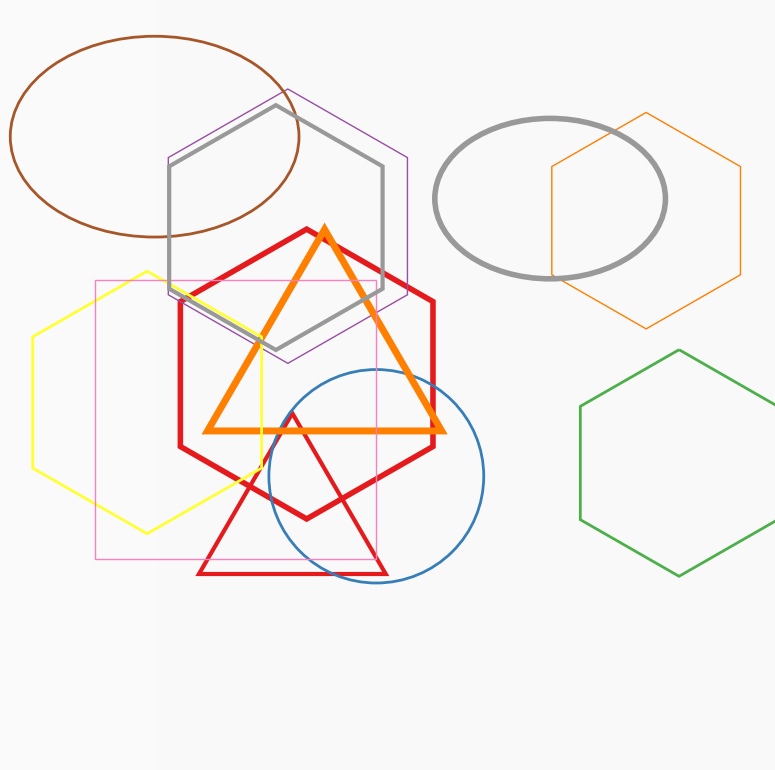[{"shape": "hexagon", "thickness": 2, "radius": 0.94, "center": [0.396, 0.514]}, {"shape": "triangle", "thickness": 1.5, "radius": 0.7, "center": [0.377, 0.324]}, {"shape": "circle", "thickness": 1, "radius": 0.69, "center": [0.486, 0.381]}, {"shape": "hexagon", "thickness": 1, "radius": 0.74, "center": [0.876, 0.399]}, {"shape": "hexagon", "thickness": 0.5, "radius": 0.89, "center": [0.371, 0.706]}, {"shape": "triangle", "thickness": 2.5, "radius": 0.87, "center": [0.419, 0.528]}, {"shape": "hexagon", "thickness": 0.5, "radius": 0.7, "center": [0.834, 0.713]}, {"shape": "hexagon", "thickness": 1, "radius": 0.85, "center": [0.19, 0.477]}, {"shape": "oval", "thickness": 1, "radius": 0.93, "center": [0.2, 0.823]}, {"shape": "square", "thickness": 0.5, "radius": 0.91, "center": [0.304, 0.455]}, {"shape": "oval", "thickness": 2, "radius": 0.74, "center": [0.71, 0.742]}, {"shape": "hexagon", "thickness": 1.5, "radius": 0.79, "center": [0.356, 0.704]}]